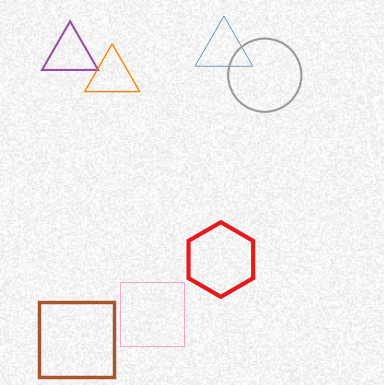[{"shape": "hexagon", "thickness": 3, "radius": 0.48, "center": [0.574, 0.326]}, {"shape": "triangle", "thickness": 0.5, "radius": 0.43, "center": [0.582, 0.871]}, {"shape": "triangle", "thickness": 1.5, "radius": 0.42, "center": [0.182, 0.86]}, {"shape": "triangle", "thickness": 1, "radius": 0.41, "center": [0.291, 0.803]}, {"shape": "square", "thickness": 2.5, "radius": 0.49, "center": [0.198, 0.119]}, {"shape": "square", "thickness": 0.5, "radius": 0.41, "center": [0.395, 0.184]}, {"shape": "circle", "thickness": 1.5, "radius": 0.48, "center": [0.688, 0.805]}]